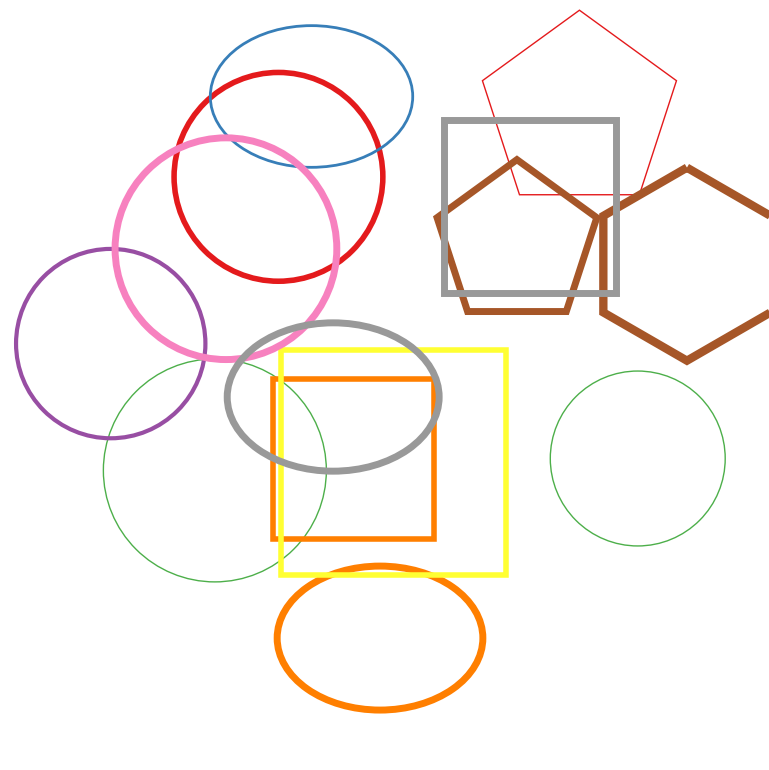[{"shape": "pentagon", "thickness": 0.5, "radius": 0.66, "center": [0.753, 0.854]}, {"shape": "circle", "thickness": 2, "radius": 0.68, "center": [0.362, 0.77]}, {"shape": "oval", "thickness": 1, "radius": 0.66, "center": [0.405, 0.875]}, {"shape": "circle", "thickness": 0.5, "radius": 0.57, "center": [0.828, 0.405]}, {"shape": "circle", "thickness": 0.5, "radius": 0.72, "center": [0.279, 0.389]}, {"shape": "circle", "thickness": 1.5, "radius": 0.61, "center": [0.144, 0.554]}, {"shape": "oval", "thickness": 2.5, "radius": 0.67, "center": [0.494, 0.171]}, {"shape": "square", "thickness": 2, "radius": 0.52, "center": [0.459, 0.404]}, {"shape": "square", "thickness": 2, "radius": 0.73, "center": [0.511, 0.4]}, {"shape": "hexagon", "thickness": 3, "radius": 0.63, "center": [0.892, 0.657]}, {"shape": "pentagon", "thickness": 2.5, "radius": 0.55, "center": [0.671, 0.684]}, {"shape": "circle", "thickness": 2.5, "radius": 0.72, "center": [0.293, 0.677]}, {"shape": "square", "thickness": 2.5, "radius": 0.56, "center": [0.689, 0.732]}, {"shape": "oval", "thickness": 2.5, "radius": 0.69, "center": [0.433, 0.484]}]